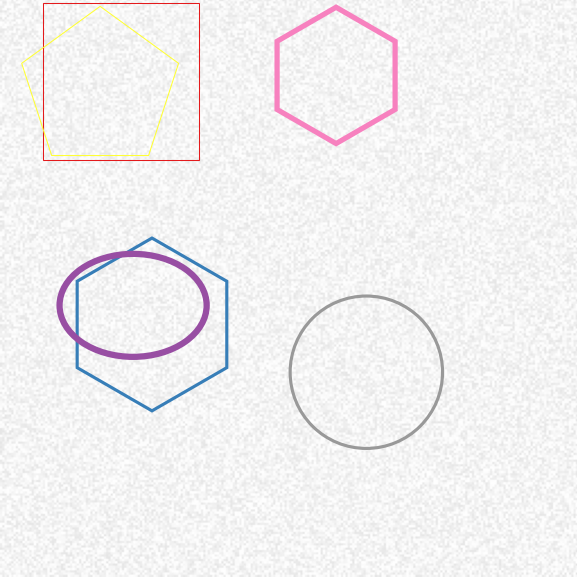[{"shape": "square", "thickness": 0.5, "radius": 0.68, "center": [0.21, 0.859]}, {"shape": "hexagon", "thickness": 1.5, "radius": 0.75, "center": [0.263, 0.437]}, {"shape": "oval", "thickness": 3, "radius": 0.64, "center": [0.231, 0.47]}, {"shape": "pentagon", "thickness": 0.5, "radius": 0.71, "center": [0.173, 0.845]}, {"shape": "hexagon", "thickness": 2.5, "radius": 0.59, "center": [0.582, 0.869]}, {"shape": "circle", "thickness": 1.5, "radius": 0.66, "center": [0.634, 0.355]}]